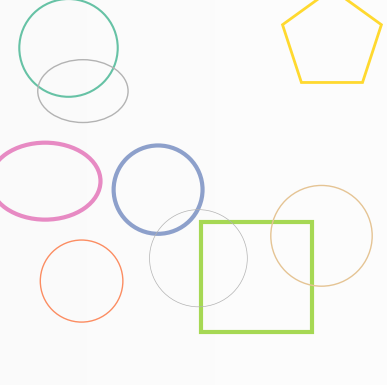[{"shape": "circle", "thickness": 1.5, "radius": 0.63, "center": [0.177, 0.876]}, {"shape": "circle", "thickness": 1, "radius": 0.53, "center": [0.211, 0.27]}, {"shape": "circle", "thickness": 3, "radius": 0.57, "center": [0.408, 0.507]}, {"shape": "oval", "thickness": 3, "radius": 0.71, "center": [0.117, 0.529]}, {"shape": "square", "thickness": 3, "radius": 0.71, "center": [0.662, 0.28]}, {"shape": "pentagon", "thickness": 2, "radius": 0.67, "center": [0.857, 0.894]}, {"shape": "circle", "thickness": 1, "radius": 0.65, "center": [0.83, 0.387]}, {"shape": "circle", "thickness": 0.5, "radius": 0.63, "center": [0.512, 0.329]}, {"shape": "oval", "thickness": 1, "radius": 0.58, "center": [0.214, 0.763]}]